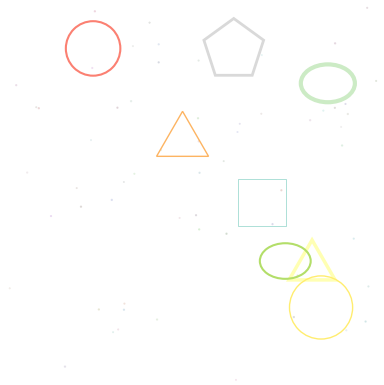[{"shape": "square", "thickness": 0.5, "radius": 0.31, "center": [0.681, 0.473]}, {"shape": "triangle", "thickness": 2.5, "radius": 0.35, "center": [0.811, 0.307]}, {"shape": "circle", "thickness": 1.5, "radius": 0.35, "center": [0.242, 0.874]}, {"shape": "triangle", "thickness": 1, "radius": 0.39, "center": [0.474, 0.633]}, {"shape": "oval", "thickness": 1.5, "radius": 0.33, "center": [0.741, 0.322]}, {"shape": "pentagon", "thickness": 2, "radius": 0.41, "center": [0.607, 0.87]}, {"shape": "oval", "thickness": 3, "radius": 0.35, "center": [0.852, 0.784]}, {"shape": "circle", "thickness": 1, "radius": 0.41, "center": [0.834, 0.201]}]